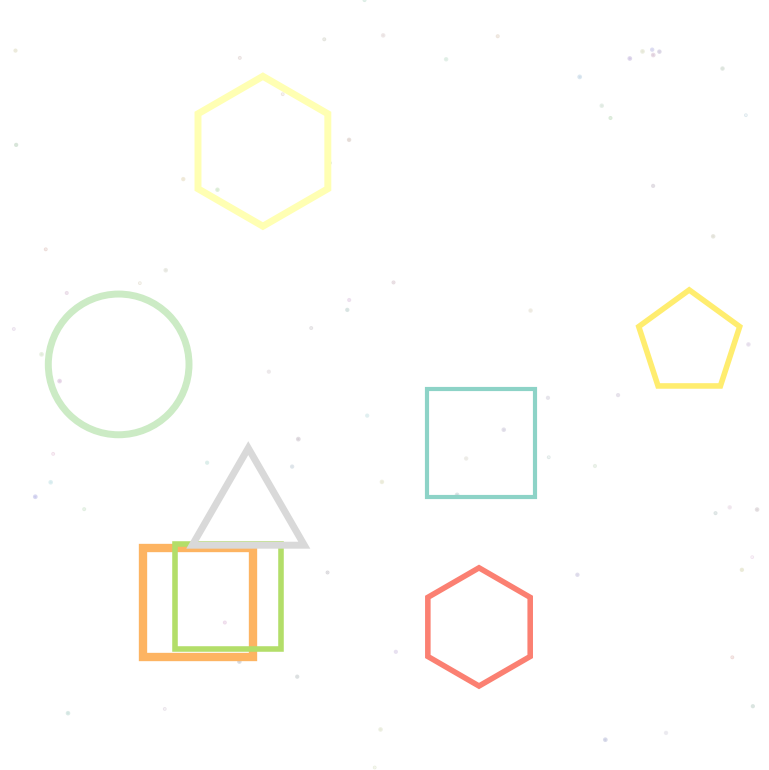[{"shape": "square", "thickness": 1.5, "radius": 0.35, "center": [0.625, 0.425]}, {"shape": "hexagon", "thickness": 2.5, "radius": 0.49, "center": [0.341, 0.804]}, {"shape": "hexagon", "thickness": 2, "radius": 0.38, "center": [0.622, 0.186]}, {"shape": "square", "thickness": 3, "radius": 0.35, "center": [0.257, 0.217]}, {"shape": "square", "thickness": 2, "radius": 0.34, "center": [0.296, 0.225]}, {"shape": "triangle", "thickness": 2.5, "radius": 0.42, "center": [0.322, 0.334]}, {"shape": "circle", "thickness": 2.5, "radius": 0.46, "center": [0.154, 0.527]}, {"shape": "pentagon", "thickness": 2, "radius": 0.34, "center": [0.895, 0.555]}]